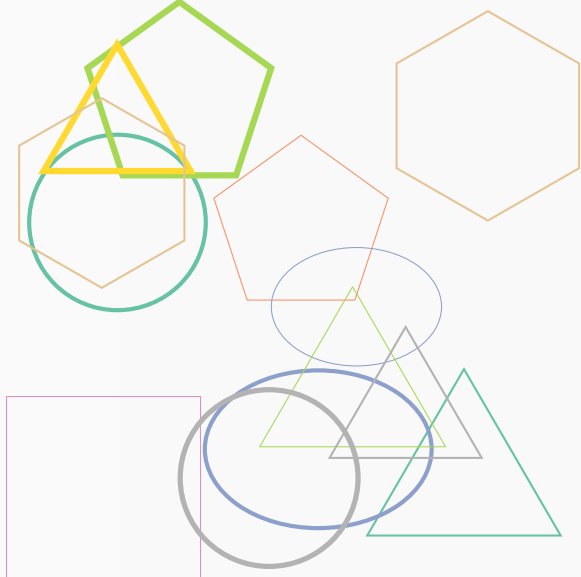[{"shape": "triangle", "thickness": 1, "radius": 0.96, "center": [0.798, 0.168]}, {"shape": "circle", "thickness": 2, "radius": 0.76, "center": [0.202, 0.614]}, {"shape": "pentagon", "thickness": 0.5, "radius": 0.79, "center": [0.518, 0.607]}, {"shape": "oval", "thickness": 0.5, "radius": 0.73, "center": [0.613, 0.468]}, {"shape": "oval", "thickness": 2, "radius": 0.98, "center": [0.547, 0.221]}, {"shape": "square", "thickness": 0.5, "radius": 0.83, "center": [0.177, 0.147]}, {"shape": "pentagon", "thickness": 3, "radius": 0.83, "center": [0.309, 0.83]}, {"shape": "triangle", "thickness": 0.5, "radius": 0.92, "center": [0.607, 0.318]}, {"shape": "triangle", "thickness": 3, "radius": 0.73, "center": [0.201, 0.776]}, {"shape": "hexagon", "thickness": 1, "radius": 0.82, "center": [0.175, 0.665]}, {"shape": "hexagon", "thickness": 1, "radius": 0.91, "center": [0.839, 0.799]}, {"shape": "triangle", "thickness": 1, "radius": 0.76, "center": [0.698, 0.282]}, {"shape": "circle", "thickness": 2.5, "radius": 0.76, "center": [0.463, 0.171]}]